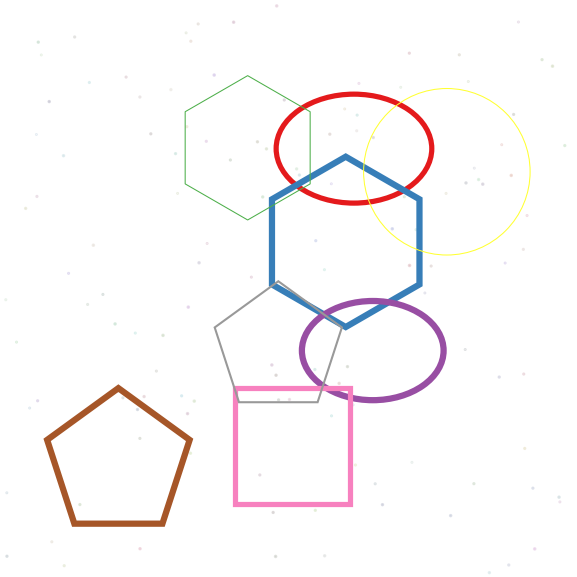[{"shape": "oval", "thickness": 2.5, "radius": 0.67, "center": [0.613, 0.742]}, {"shape": "hexagon", "thickness": 3, "radius": 0.74, "center": [0.599, 0.58]}, {"shape": "hexagon", "thickness": 0.5, "radius": 0.62, "center": [0.429, 0.743]}, {"shape": "oval", "thickness": 3, "radius": 0.61, "center": [0.645, 0.392]}, {"shape": "circle", "thickness": 0.5, "radius": 0.72, "center": [0.774, 0.702]}, {"shape": "pentagon", "thickness": 3, "radius": 0.65, "center": [0.205, 0.197]}, {"shape": "square", "thickness": 2.5, "radius": 0.5, "center": [0.506, 0.227]}, {"shape": "pentagon", "thickness": 1, "radius": 0.58, "center": [0.482, 0.396]}]